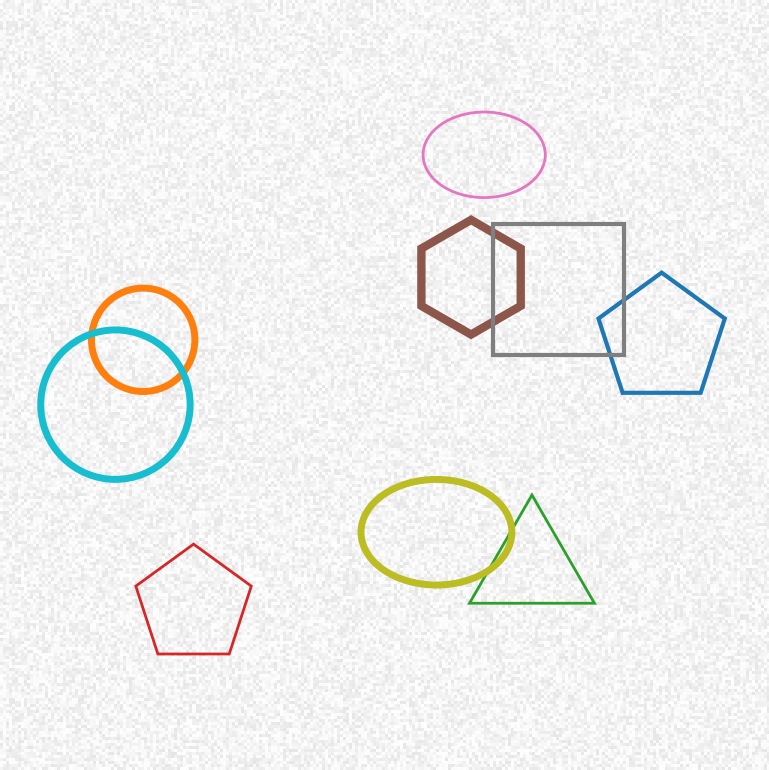[{"shape": "pentagon", "thickness": 1.5, "radius": 0.43, "center": [0.859, 0.56]}, {"shape": "circle", "thickness": 2.5, "radius": 0.34, "center": [0.186, 0.559]}, {"shape": "triangle", "thickness": 1, "radius": 0.47, "center": [0.691, 0.263]}, {"shape": "pentagon", "thickness": 1, "radius": 0.39, "center": [0.251, 0.214]}, {"shape": "hexagon", "thickness": 3, "radius": 0.37, "center": [0.612, 0.64]}, {"shape": "oval", "thickness": 1, "radius": 0.4, "center": [0.629, 0.799]}, {"shape": "square", "thickness": 1.5, "radius": 0.43, "center": [0.726, 0.623]}, {"shape": "oval", "thickness": 2.5, "radius": 0.49, "center": [0.567, 0.309]}, {"shape": "circle", "thickness": 2.5, "radius": 0.49, "center": [0.15, 0.474]}]